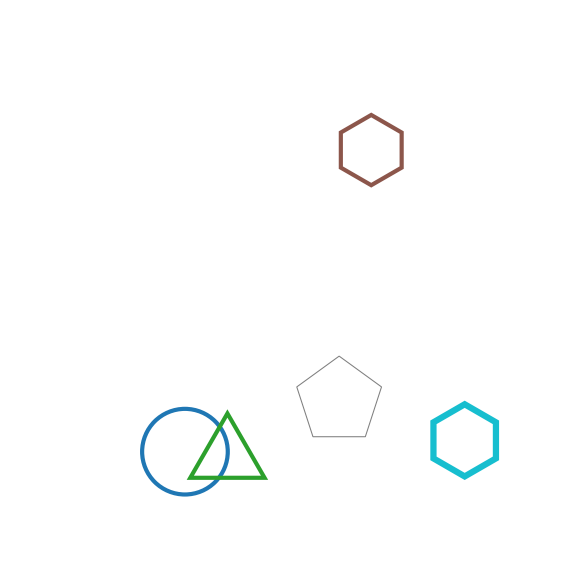[{"shape": "circle", "thickness": 2, "radius": 0.37, "center": [0.32, 0.217]}, {"shape": "triangle", "thickness": 2, "radius": 0.37, "center": [0.394, 0.209]}, {"shape": "hexagon", "thickness": 2, "radius": 0.3, "center": [0.643, 0.739]}, {"shape": "pentagon", "thickness": 0.5, "radius": 0.39, "center": [0.587, 0.305]}, {"shape": "hexagon", "thickness": 3, "radius": 0.31, "center": [0.805, 0.237]}]